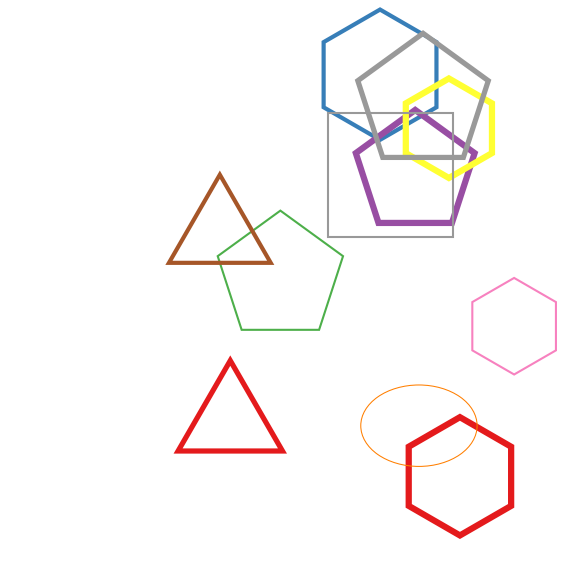[{"shape": "hexagon", "thickness": 3, "radius": 0.51, "center": [0.796, 0.174]}, {"shape": "triangle", "thickness": 2.5, "radius": 0.52, "center": [0.399, 0.27]}, {"shape": "hexagon", "thickness": 2, "radius": 0.56, "center": [0.658, 0.87]}, {"shape": "pentagon", "thickness": 1, "radius": 0.57, "center": [0.485, 0.52]}, {"shape": "pentagon", "thickness": 3, "radius": 0.54, "center": [0.719, 0.701]}, {"shape": "oval", "thickness": 0.5, "radius": 0.5, "center": [0.725, 0.262]}, {"shape": "hexagon", "thickness": 3, "radius": 0.43, "center": [0.777, 0.777]}, {"shape": "triangle", "thickness": 2, "radius": 0.51, "center": [0.381, 0.595]}, {"shape": "hexagon", "thickness": 1, "radius": 0.42, "center": [0.89, 0.434]}, {"shape": "square", "thickness": 1, "radius": 0.54, "center": [0.676, 0.696]}, {"shape": "pentagon", "thickness": 2.5, "radius": 0.59, "center": [0.733, 0.823]}]